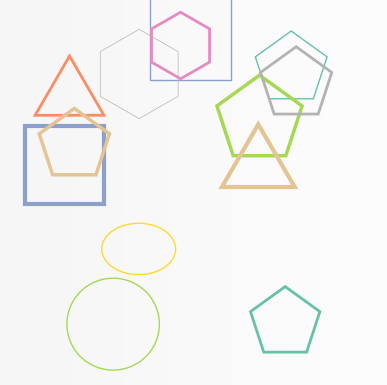[{"shape": "pentagon", "thickness": 2, "radius": 0.47, "center": [0.736, 0.162]}, {"shape": "pentagon", "thickness": 1, "radius": 0.49, "center": [0.751, 0.822]}, {"shape": "triangle", "thickness": 2, "radius": 0.51, "center": [0.179, 0.752]}, {"shape": "square", "thickness": 3, "radius": 0.51, "center": [0.167, 0.572]}, {"shape": "square", "thickness": 1, "radius": 0.53, "center": [0.492, 0.898]}, {"shape": "hexagon", "thickness": 2, "radius": 0.43, "center": [0.466, 0.882]}, {"shape": "pentagon", "thickness": 2.5, "radius": 0.58, "center": [0.67, 0.689]}, {"shape": "circle", "thickness": 1, "radius": 0.6, "center": [0.292, 0.158]}, {"shape": "oval", "thickness": 1, "radius": 0.48, "center": [0.358, 0.353]}, {"shape": "pentagon", "thickness": 2.5, "radius": 0.48, "center": [0.192, 0.623]}, {"shape": "triangle", "thickness": 3, "radius": 0.54, "center": [0.667, 0.569]}, {"shape": "pentagon", "thickness": 2, "radius": 0.48, "center": [0.764, 0.782]}, {"shape": "hexagon", "thickness": 0.5, "radius": 0.58, "center": [0.359, 0.808]}]